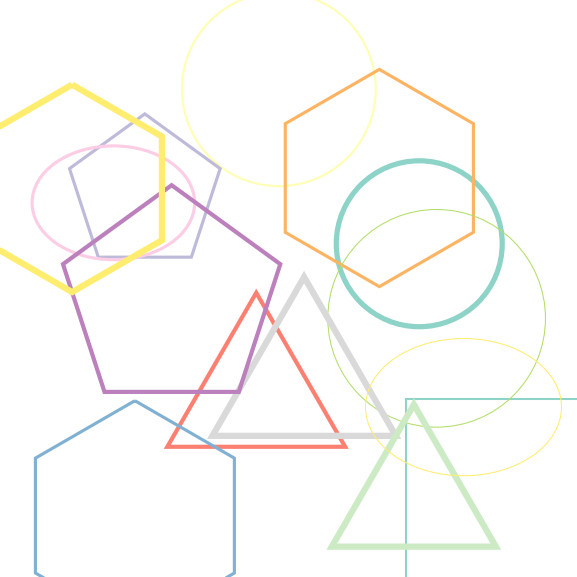[{"shape": "circle", "thickness": 2.5, "radius": 0.72, "center": [0.726, 0.577]}, {"shape": "square", "thickness": 1, "radius": 0.87, "center": [0.877, 0.134]}, {"shape": "circle", "thickness": 1, "radius": 0.84, "center": [0.483, 0.845]}, {"shape": "pentagon", "thickness": 1.5, "radius": 0.69, "center": [0.251, 0.665]}, {"shape": "triangle", "thickness": 2, "radius": 0.89, "center": [0.444, 0.314]}, {"shape": "hexagon", "thickness": 1.5, "radius": 0.99, "center": [0.234, 0.106]}, {"shape": "hexagon", "thickness": 1.5, "radius": 0.94, "center": [0.657, 0.691]}, {"shape": "circle", "thickness": 0.5, "radius": 0.94, "center": [0.756, 0.448]}, {"shape": "oval", "thickness": 1.5, "radius": 0.7, "center": [0.196, 0.648]}, {"shape": "triangle", "thickness": 3, "radius": 0.92, "center": [0.527, 0.336]}, {"shape": "pentagon", "thickness": 2, "radius": 0.99, "center": [0.297, 0.481]}, {"shape": "triangle", "thickness": 3, "radius": 0.82, "center": [0.717, 0.135]}, {"shape": "oval", "thickness": 0.5, "radius": 0.85, "center": [0.803, 0.294]}, {"shape": "hexagon", "thickness": 3, "radius": 0.9, "center": [0.125, 0.673]}]